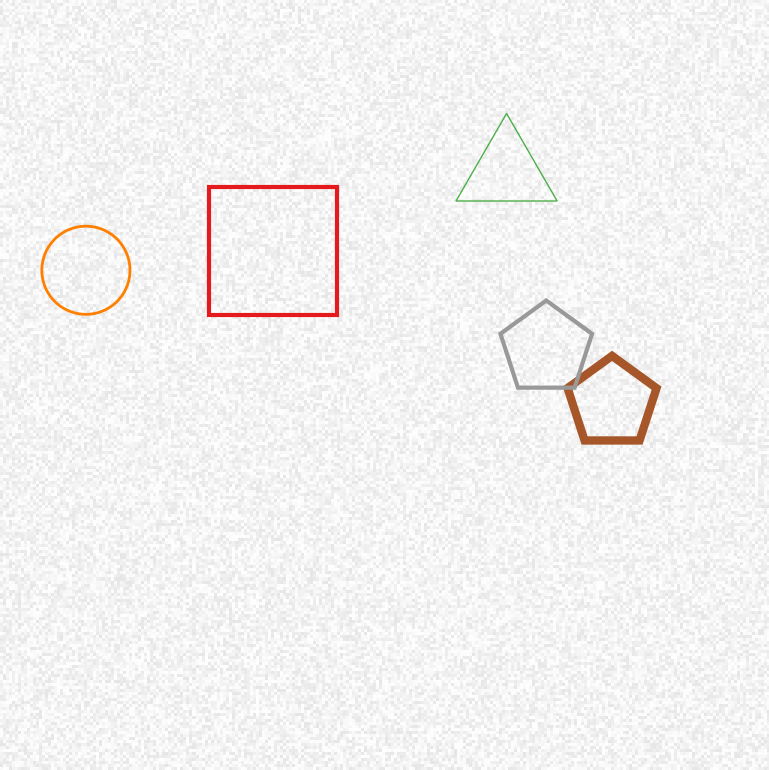[{"shape": "square", "thickness": 1.5, "radius": 0.42, "center": [0.355, 0.674]}, {"shape": "triangle", "thickness": 0.5, "radius": 0.38, "center": [0.658, 0.777]}, {"shape": "circle", "thickness": 1, "radius": 0.29, "center": [0.112, 0.649]}, {"shape": "pentagon", "thickness": 3, "radius": 0.3, "center": [0.795, 0.477]}, {"shape": "pentagon", "thickness": 1.5, "radius": 0.31, "center": [0.709, 0.547]}]